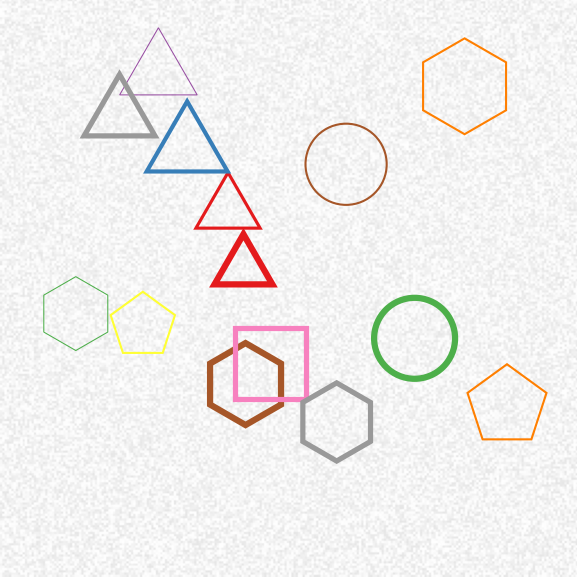[{"shape": "triangle", "thickness": 3, "radius": 0.29, "center": [0.422, 0.536]}, {"shape": "triangle", "thickness": 1.5, "radius": 0.32, "center": [0.395, 0.636]}, {"shape": "triangle", "thickness": 2, "radius": 0.4, "center": [0.324, 0.743]}, {"shape": "circle", "thickness": 3, "radius": 0.35, "center": [0.718, 0.413]}, {"shape": "hexagon", "thickness": 0.5, "radius": 0.32, "center": [0.131, 0.456]}, {"shape": "triangle", "thickness": 0.5, "radius": 0.39, "center": [0.274, 0.874]}, {"shape": "hexagon", "thickness": 1, "radius": 0.41, "center": [0.804, 0.85]}, {"shape": "pentagon", "thickness": 1, "radius": 0.36, "center": [0.878, 0.297]}, {"shape": "pentagon", "thickness": 1, "radius": 0.29, "center": [0.247, 0.435]}, {"shape": "circle", "thickness": 1, "radius": 0.35, "center": [0.599, 0.715]}, {"shape": "hexagon", "thickness": 3, "radius": 0.35, "center": [0.425, 0.334]}, {"shape": "square", "thickness": 2.5, "radius": 0.31, "center": [0.468, 0.37]}, {"shape": "hexagon", "thickness": 2.5, "radius": 0.34, "center": [0.583, 0.268]}, {"shape": "triangle", "thickness": 2.5, "radius": 0.35, "center": [0.207, 0.799]}]